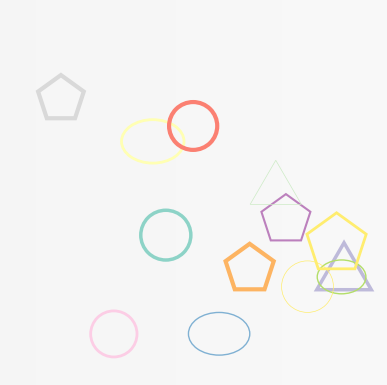[{"shape": "circle", "thickness": 2.5, "radius": 0.32, "center": [0.428, 0.389]}, {"shape": "oval", "thickness": 2, "radius": 0.4, "center": [0.394, 0.633]}, {"shape": "triangle", "thickness": 2.5, "radius": 0.41, "center": [0.888, 0.288]}, {"shape": "circle", "thickness": 3, "radius": 0.31, "center": [0.498, 0.673]}, {"shape": "oval", "thickness": 1, "radius": 0.4, "center": [0.565, 0.133]}, {"shape": "pentagon", "thickness": 3, "radius": 0.33, "center": [0.644, 0.301]}, {"shape": "oval", "thickness": 1, "radius": 0.31, "center": [0.881, 0.281]}, {"shape": "circle", "thickness": 2, "radius": 0.3, "center": [0.294, 0.133]}, {"shape": "pentagon", "thickness": 3, "radius": 0.31, "center": [0.157, 0.743]}, {"shape": "pentagon", "thickness": 1.5, "radius": 0.33, "center": [0.738, 0.429]}, {"shape": "triangle", "thickness": 0.5, "radius": 0.38, "center": [0.712, 0.507]}, {"shape": "circle", "thickness": 0.5, "radius": 0.33, "center": [0.794, 0.255]}, {"shape": "pentagon", "thickness": 2, "radius": 0.4, "center": [0.869, 0.367]}]